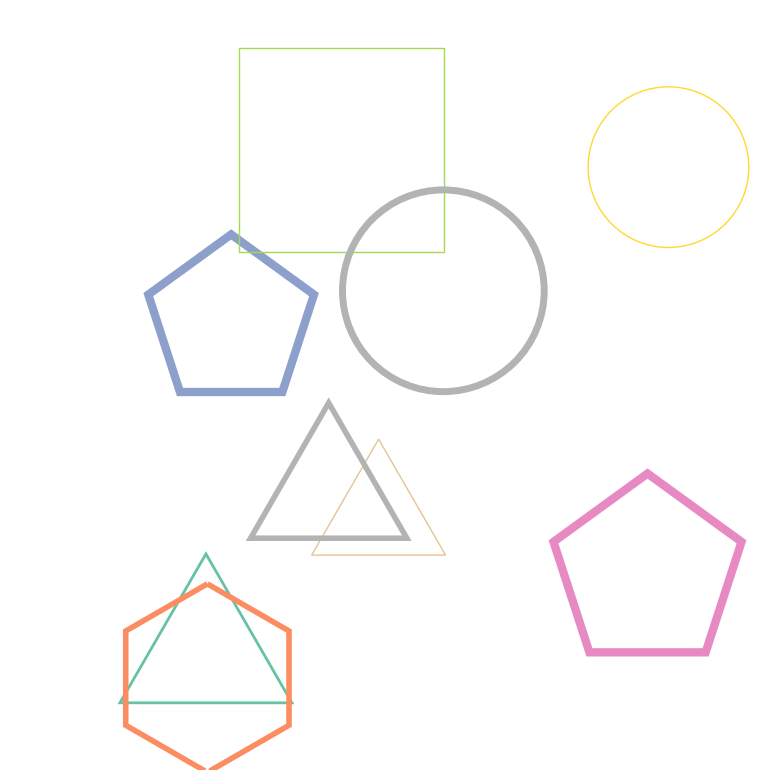[{"shape": "triangle", "thickness": 1, "radius": 0.64, "center": [0.267, 0.152]}, {"shape": "hexagon", "thickness": 2, "radius": 0.61, "center": [0.269, 0.119]}, {"shape": "pentagon", "thickness": 3, "radius": 0.57, "center": [0.3, 0.582]}, {"shape": "pentagon", "thickness": 3, "radius": 0.64, "center": [0.841, 0.257]}, {"shape": "square", "thickness": 0.5, "radius": 0.67, "center": [0.444, 0.805]}, {"shape": "circle", "thickness": 0.5, "radius": 0.52, "center": [0.868, 0.783]}, {"shape": "triangle", "thickness": 0.5, "radius": 0.5, "center": [0.492, 0.329]}, {"shape": "circle", "thickness": 2.5, "radius": 0.65, "center": [0.576, 0.622]}, {"shape": "triangle", "thickness": 2, "radius": 0.59, "center": [0.427, 0.36]}]